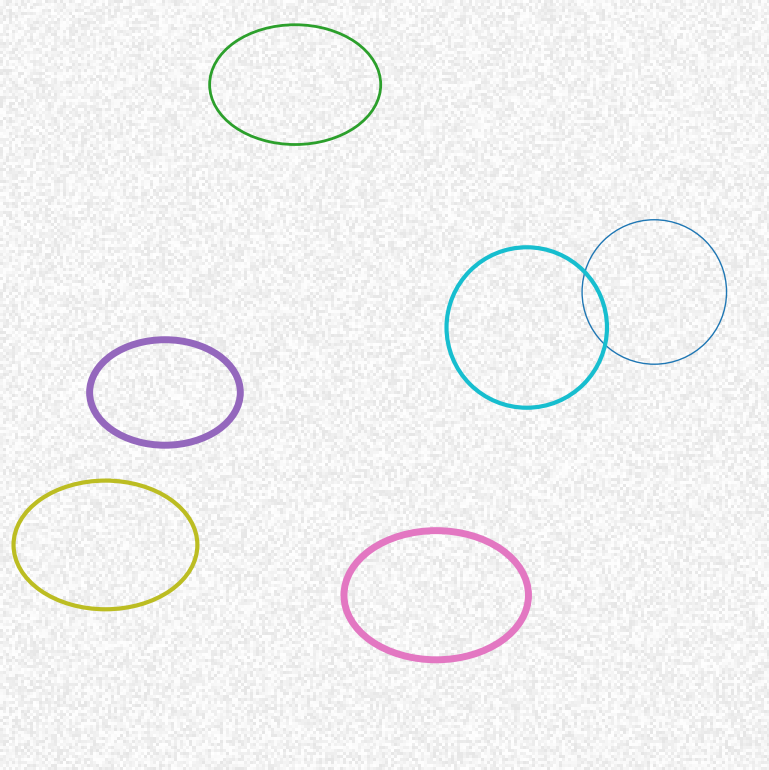[{"shape": "circle", "thickness": 0.5, "radius": 0.47, "center": [0.85, 0.621]}, {"shape": "oval", "thickness": 1, "radius": 0.56, "center": [0.383, 0.89]}, {"shape": "oval", "thickness": 2.5, "radius": 0.49, "center": [0.214, 0.49]}, {"shape": "oval", "thickness": 2.5, "radius": 0.6, "center": [0.567, 0.227]}, {"shape": "oval", "thickness": 1.5, "radius": 0.6, "center": [0.137, 0.292]}, {"shape": "circle", "thickness": 1.5, "radius": 0.52, "center": [0.684, 0.575]}]